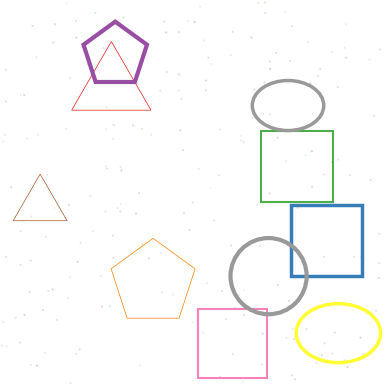[{"shape": "triangle", "thickness": 0.5, "radius": 0.59, "center": [0.289, 0.773]}, {"shape": "square", "thickness": 2.5, "radius": 0.46, "center": [0.848, 0.375]}, {"shape": "square", "thickness": 1.5, "radius": 0.46, "center": [0.771, 0.567]}, {"shape": "pentagon", "thickness": 3, "radius": 0.43, "center": [0.299, 0.857]}, {"shape": "pentagon", "thickness": 0.5, "radius": 0.57, "center": [0.398, 0.266]}, {"shape": "oval", "thickness": 2.5, "radius": 0.55, "center": [0.879, 0.135]}, {"shape": "triangle", "thickness": 0.5, "radius": 0.4, "center": [0.104, 0.467]}, {"shape": "square", "thickness": 1.5, "radius": 0.45, "center": [0.603, 0.107]}, {"shape": "oval", "thickness": 2.5, "radius": 0.46, "center": [0.748, 0.726]}, {"shape": "circle", "thickness": 3, "radius": 0.49, "center": [0.698, 0.283]}]